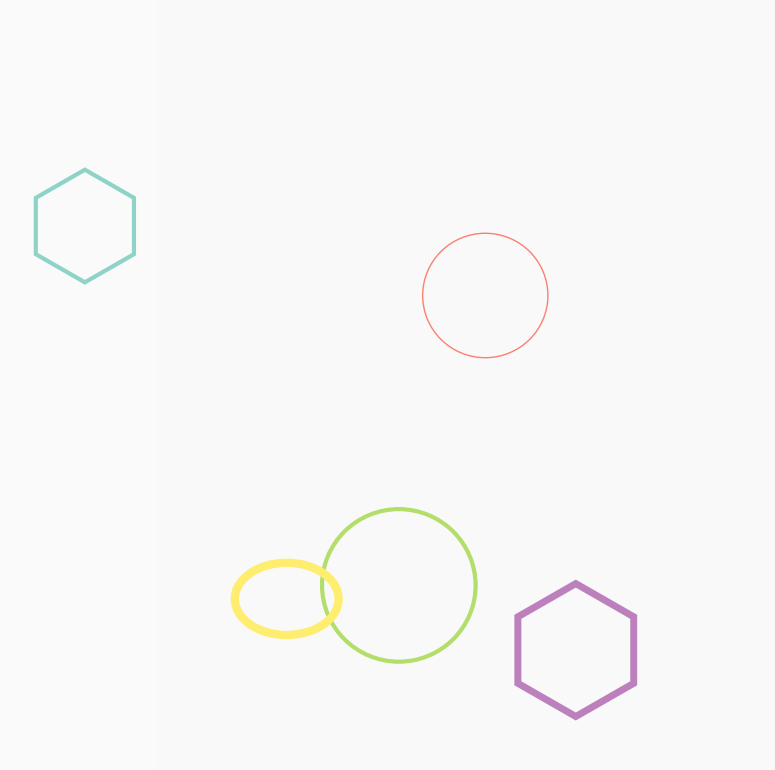[{"shape": "hexagon", "thickness": 1.5, "radius": 0.37, "center": [0.11, 0.706]}, {"shape": "circle", "thickness": 0.5, "radius": 0.4, "center": [0.626, 0.616]}, {"shape": "circle", "thickness": 1.5, "radius": 0.5, "center": [0.515, 0.24]}, {"shape": "hexagon", "thickness": 2.5, "radius": 0.43, "center": [0.743, 0.156]}, {"shape": "oval", "thickness": 3, "radius": 0.33, "center": [0.37, 0.222]}]